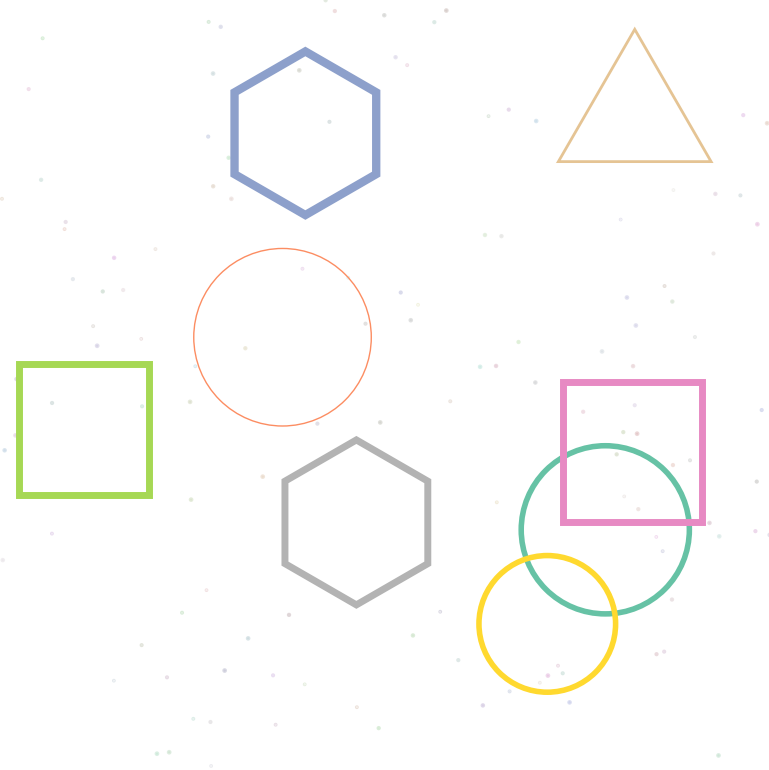[{"shape": "circle", "thickness": 2, "radius": 0.55, "center": [0.786, 0.312]}, {"shape": "circle", "thickness": 0.5, "radius": 0.58, "center": [0.367, 0.562]}, {"shape": "hexagon", "thickness": 3, "radius": 0.53, "center": [0.397, 0.827]}, {"shape": "square", "thickness": 2.5, "radius": 0.45, "center": [0.821, 0.413]}, {"shape": "square", "thickness": 2.5, "radius": 0.42, "center": [0.109, 0.442]}, {"shape": "circle", "thickness": 2, "radius": 0.44, "center": [0.711, 0.19]}, {"shape": "triangle", "thickness": 1, "radius": 0.57, "center": [0.824, 0.847]}, {"shape": "hexagon", "thickness": 2.5, "radius": 0.54, "center": [0.463, 0.322]}]